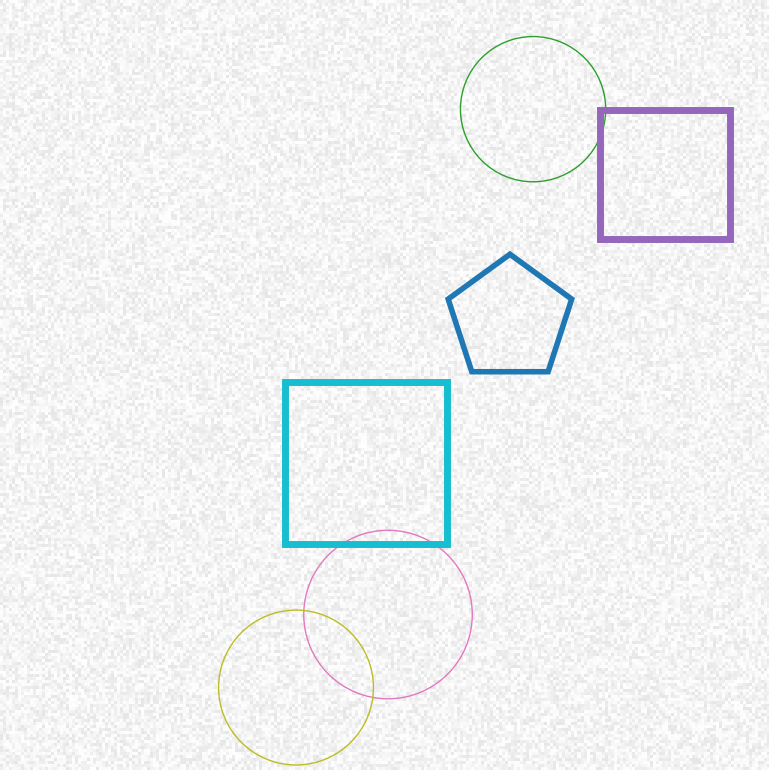[{"shape": "pentagon", "thickness": 2, "radius": 0.42, "center": [0.662, 0.585]}, {"shape": "circle", "thickness": 0.5, "radius": 0.47, "center": [0.692, 0.858]}, {"shape": "square", "thickness": 2.5, "radius": 0.42, "center": [0.863, 0.773]}, {"shape": "circle", "thickness": 0.5, "radius": 0.55, "center": [0.504, 0.202]}, {"shape": "circle", "thickness": 0.5, "radius": 0.5, "center": [0.384, 0.107]}, {"shape": "square", "thickness": 2.5, "radius": 0.53, "center": [0.475, 0.398]}]